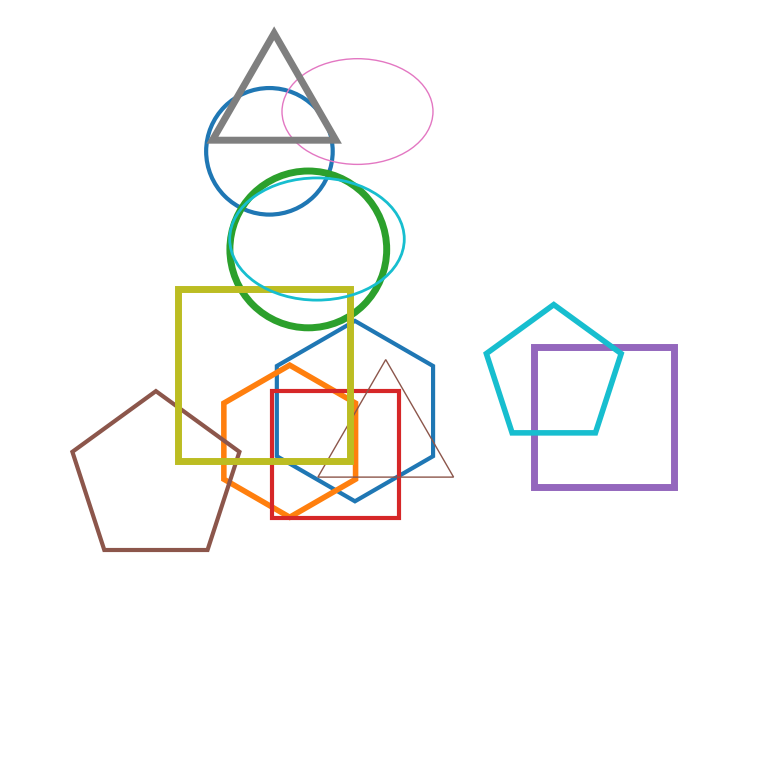[{"shape": "hexagon", "thickness": 1.5, "radius": 0.59, "center": [0.461, 0.466]}, {"shape": "circle", "thickness": 1.5, "radius": 0.41, "center": [0.35, 0.803]}, {"shape": "hexagon", "thickness": 2, "radius": 0.49, "center": [0.376, 0.427]}, {"shape": "circle", "thickness": 2.5, "radius": 0.51, "center": [0.4, 0.676]}, {"shape": "square", "thickness": 1.5, "radius": 0.41, "center": [0.435, 0.41]}, {"shape": "square", "thickness": 2.5, "radius": 0.45, "center": [0.784, 0.458]}, {"shape": "triangle", "thickness": 0.5, "radius": 0.51, "center": [0.501, 0.431]}, {"shape": "pentagon", "thickness": 1.5, "radius": 0.57, "center": [0.202, 0.378]}, {"shape": "oval", "thickness": 0.5, "radius": 0.49, "center": [0.464, 0.855]}, {"shape": "triangle", "thickness": 2.5, "radius": 0.46, "center": [0.356, 0.864]}, {"shape": "square", "thickness": 2.5, "radius": 0.56, "center": [0.343, 0.513]}, {"shape": "oval", "thickness": 1, "radius": 0.57, "center": [0.412, 0.69]}, {"shape": "pentagon", "thickness": 2, "radius": 0.46, "center": [0.719, 0.512]}]